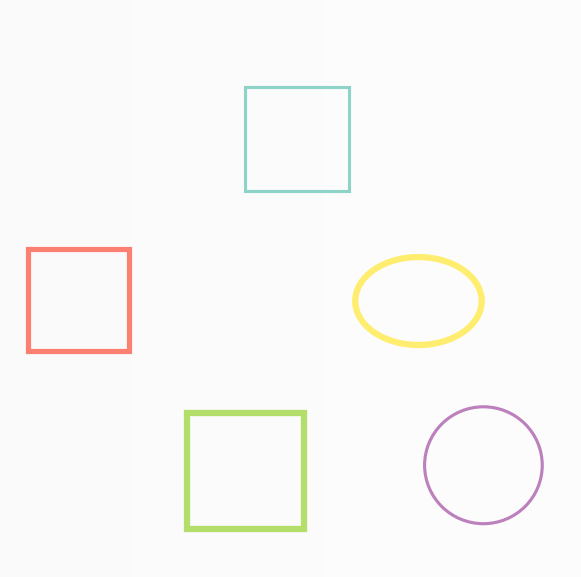[{"shape": "square", "thickness": 1.5, "radius": 0.45, "center": [0.511, 0.759]}, {"shape": "square", "thickness": 2.5, "radius": 0.44, "center": [0.135, 0.48]}, {"shape": "square", "thickness": 3, "radius": 0.5, "center": [0.422, 0.183]}, {"shape": "circle", "thickness": 1.5, "radius": 0.51, "center": [0.832, 0.194]}, {"shape": "oval", "thickness": 3, "radius": 0.54, "center": [0.72, 0.478]}]